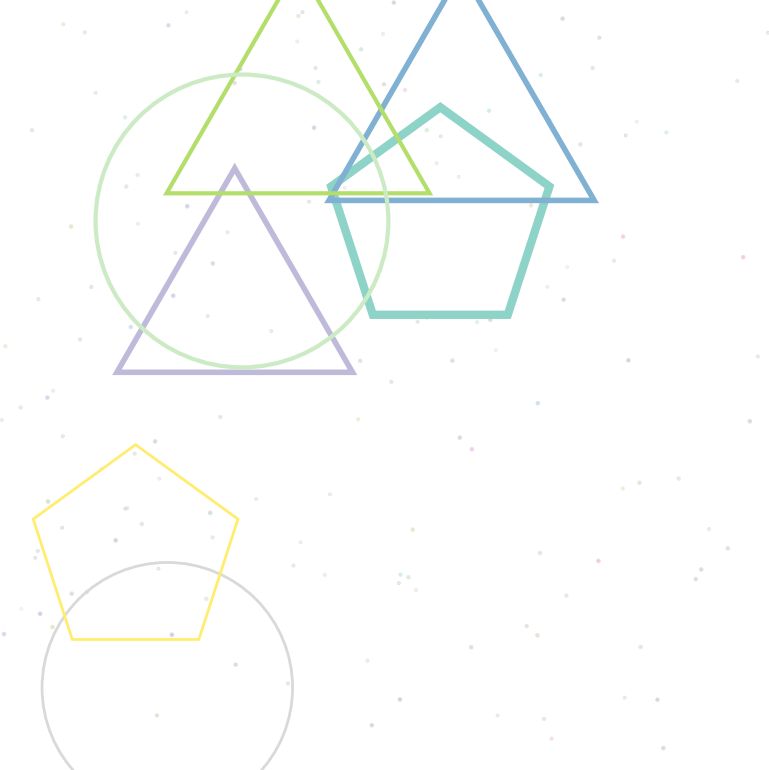[{"shape": "pentagon", "thickness": 3, "radius": 0.75, "center": [0.572, 0.712]}, {"shape": "triangle", "thickness": 2, "radius": 0.88, "center": [0.305, 0.605]}, {"shape": "triangle", "thickness": 2, "radius": 0.99, "center": [0.599, 0.839]}, {"shape": "triangle", "thickness": 1.5, "radius": 0.99, "center": [0.387, 0.848]}, {"shape": "circle", "thickness": 1, "radius": 0.81, "center": [0.217, 0.107]}, {"shape": "circle", "thickness": 1.5, "radius": 0.95, "center": [0.314, 0.713]}, {"shape": "pentagon", "thickness": 1, "radius": 0.7, "center": [0.176, 0.283]}]